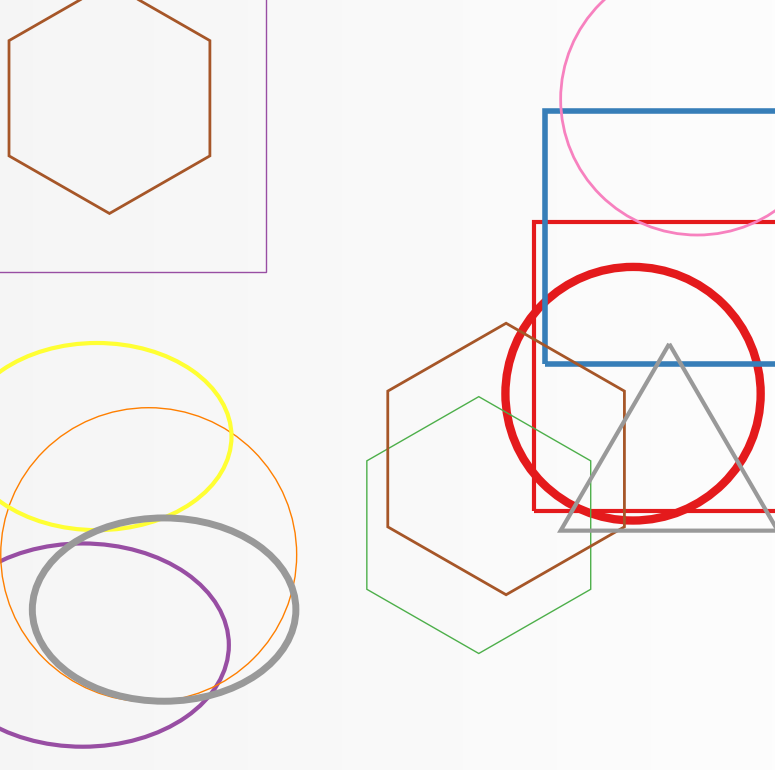[{"shape": "square", "thickness": 1.5, "radius": 0.94, "center": [0.877, 0.524]}, {"shape": "circle", "thickness": 3, "radius": 0.82, "center": [0.817, 0.489]}, {"shape": "square", "thickness": 2, "radius": 0.82, "center": [0.869, 0.692]}, {"shape": "hexagon", "thickness": 0.5, "radius": 0.83, "center": [0.618, 0.318]}, {"shape": "square", "thickness": 0.5, "radius": 0.97, "center": [0.148, 0.841]}, {"shape": "oval", "thickness": 1.5, "radius": 0.94, "center": [0.107, 0.162]}, {"shape": "circle", "thickness": 0.5, "radius": 0.95, "center": [0.192, 0.28]}, {"shape": "oval", "thickness": 1.5, "radius": 0.87, "center": [0.125, 0.433]}, {"shape": "hexagon", "thickness": 1, "radius": 0.88, "center": [0.653, 0.404]}, {"shape": "hexagon", "thickness": 1, "radius": 0.75, "center": [0.141, 0.872]}, {"shape": "circle", "thickness": 1, "radius": 0.88, "center": [0.9, 0.871]}, {"shape": "triangle", "thickness": 1.5, "radius": 0.81, "center": [0.863, 0.392]}, {"shape": "oval", "thickness": 2.5, "radius": 0.85, "center": [0.212, 0.208]}]